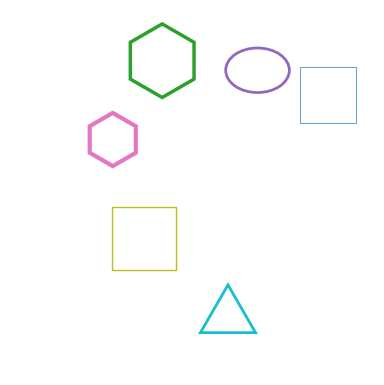[{"shape": "square", "thickness": 0.5, "radius": 0.37, "center": [0.852, 0.753]}, {"shape": "hexagon", "thickness": 2.5, "radius": 0.48, "center": [0.421, 0.842]}, {"shape": "oval", "thickness": 2, "radius": 0.41, "center": [0.669, 0.817]}, {"shape": "hexagon", "thickness": 3, "radius": 0.35, "center": [0.293, 0.638]}, {"shape": "square", "thickness": 1, "radius": 0.41, "center": [0.373, 0.381]}, {"shape": "triangle", "thickness": 2, "radius": 0.41, "center": [0.592, 0.177]}]